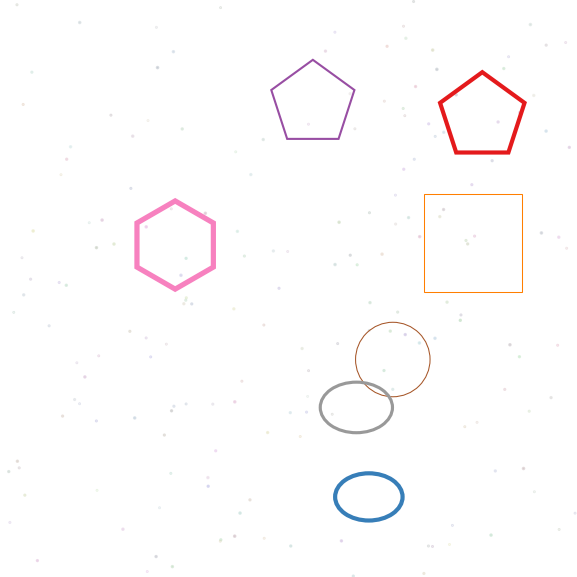[{"shape": "pentagon", "thickness": 2, "radius": 0.38, "center": [0.835, 0.797]}, {"shape": "oval", "thickness": 2, "radius": 0.29, "center": [0.639, 0.139]}, {"shape": "pentagon", "thickness": 1, "radius": 0.38, "center": [0.542, 0.82]}, {"shape": "square", "thickness": 0.5, "radius": 0.43, "center": [0.819, 0.578]}, {"shape": "circle", "thickness": 0.5, "radius": 0.32, "center": [0.68, 0.377]}, {"shape": "hexagon", "thickness": 2.5, "radius": 0.38, "center": [0.303, 0.575]}, {"shape": "oval", "thickness": 1.5, "radius": 0.31, "center": [0.617, 0.294]}]